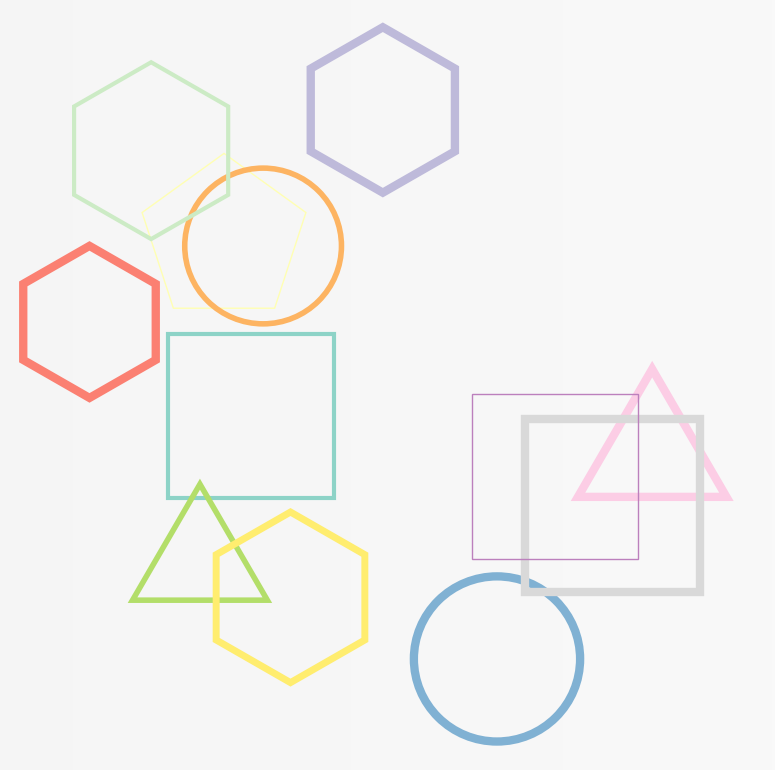[{"shape": "square", "thickness": 1.5, "radius": 0.53, "center": [0.324, 0.46]}, {"shape": "pentagon", "thickness": 0.5, "radius": 0.56, "center": [0.289, 0.69]}, {"shape": "hexagon", "thickness": 3, "radius": 0.54, "center": [0.494, 0.857]}, {"shape": "hexagon", "thickness": 3, "radius": 0.49, "center": [0.115, 0.582]}, {"shape": "circle", "thickness": 3, "radius": 0.54, "center": [0.641, 0.144]}, {"shape": "circle", "thickness": 2, "radius": 0.51, "center": [0.339, 0.681]}, {"shape": "triangle", "thickness": 2, "radius": 0.5, "center": [0.258, 0.271]}, {"shape": "triangle", "thickness": 3, "radius": 0.55, "center": [0.842, 0.41]}, {"shape": "square", "thickness": 3, "radius": 0.56, "center": [0.79, 0.343]}, {"shape": "square", "thickness": 0.5, "radius": 0.54, "center": [0.716, 0.381]}, {"shape": "hexagon", "thickness": 1.5, "radius": 0.57, "center": [0.195, 0.804]}, {"shape": "hexagon", "thickness": 2.5, "radius": 0.55, "center": [0.375, 0.224]}]